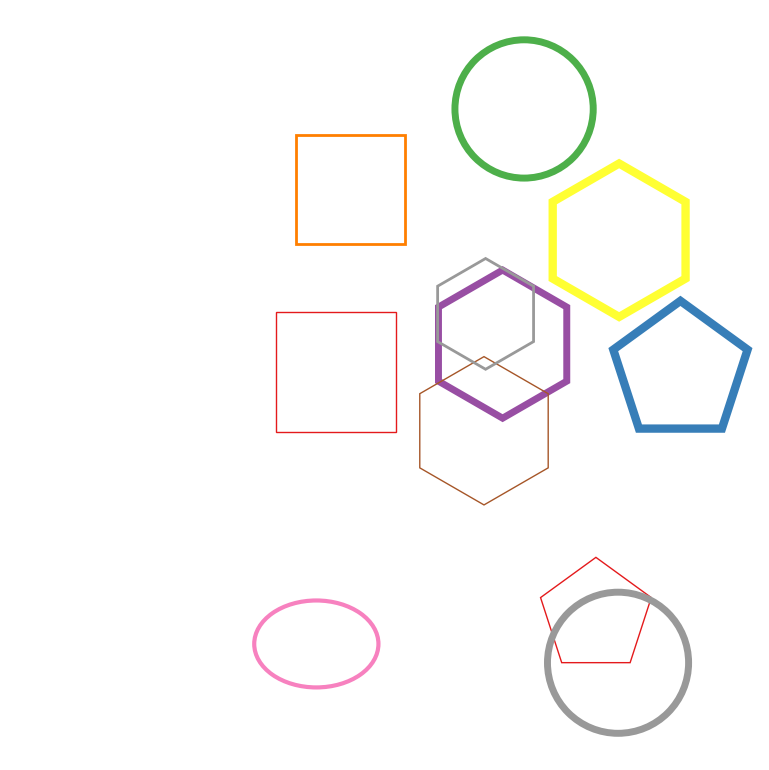[{"shape": "square", "thickness": 0.5, "radius": 0.39, "center": [0.436, 0.517]}, {"shape": "pentagon", "thickness": 0.5, "radius": 0.38, "center": [0.774, 0.201]}, {"shape": "pentagon", "thickness": 3, "radius": 0.46, "center": [0.884, 0.518]}, {"shape": "circle", "thickness": 2.5, "radius": 0.45, "center": [0.681, 0.859]}, {"shape": "hexagon", "thickness": 2.5, "radius": 0.48, "center": [0.653, 0.553]}, {"shape": "square", "thickness": 1, "radius": 0.35, "center": [0.456, 0.754]}, {"shape": "hexagon", "thickness": 3, "radius": 0.5, "center": [0.804, 0.688]}, {"shape": "hexagon", "thickness": 0.5, "radius": 0.48, "center": [0.629, 0.441]}, {"shape": "oval", "thickness": 1.5, "radius": 0.4, "center": [0.411, 0.164]}, {"shape": "circle", "thickness": 2.5, "radius": 0.46, "center": [0.803, 0.139]}, {"shape": "hexagon", "thickness": 1, "radius": 0.36, "center": [0.631, 0.592]}]